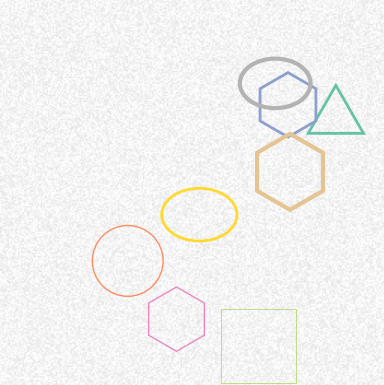[{"shape": "triangle", "thickness": 2, "radius": 0.42, "center": [0.872, 0.695]}, {"shape": "circle", "thickness": 1, "radius": 0.46, "center": [0.332, 0.322]}, {"shape": "hexagon", "thickness": 2, "radius": 0.42, "center": [0.748, 0.728]}, {"shape": "hexagon", "thickness": 1, "radius": 0.42, "center": [0.459, 0.171]}, {"shape": "square", "thickness": 0.5, "radius": 0.48, "center": [0.671, 0.101]}, {"shape": "oval", "thickness": 2, "radius": 0.49, "center": [0.518, 0.442]}, {"shape": "hexagon", "thickness": 3, "radius": 0.49, "center": [0.753, 0.554]}, {"shape": "oval", "thickness": 3, "radius": 0.46, "center": [0.715, 0.783]}]